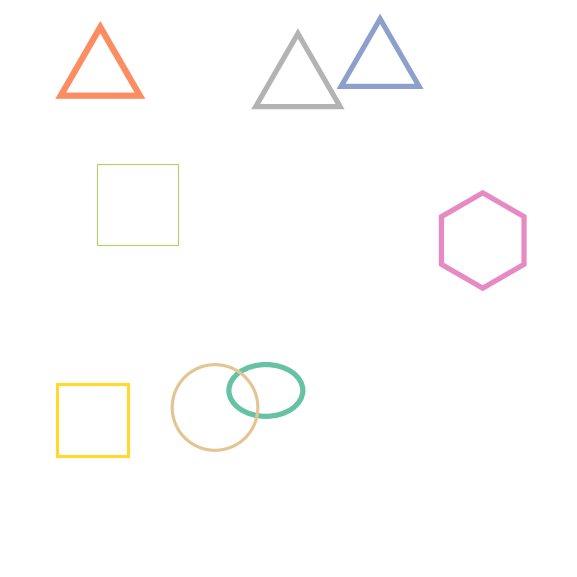[{"shape": "oval", "thickness": 2.5, "radius": 0.32, "center": [0.46, 0.323]}, {"shape": "triangle", "thickness": 3, "radius": 0.4, "center": [0.174, 0.873]}, {"shape": "triangle", "thickness": 2.5, "radius": 0.39, "center": [0.658, 0.889]}, {"shape": "hexagon", "thickness": 2.5, "radius": 0.41, "center": [0.836, 0.583]}, {"shape": "square", "thickness": 0.5, "radius": 0.35, "center": [0.238, 0.646]}, {"shape": "square", "thickness": 1.5, "radius": 0.31, "center": [0.16, 0.272]}, {"shape": "circle", "thickness": 1.5, "radius": 0.37, "center": [0.372, 0.294]}, {"shape": "triangle", "thickness": 2.5, "radius": 0.42, "center": [0.516, 0.857]}]